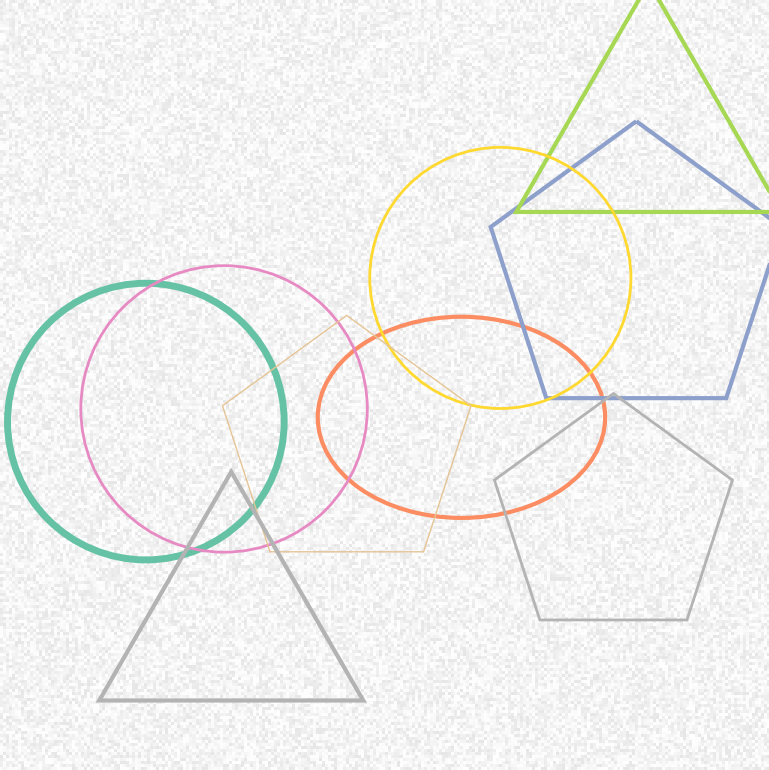[{"shape": "circle", "thickness": 2.5, "radius": 0.9, "center": [0.189, 0.452]}, {"shape": "oval", "thickness": 1.5, "radius": 0.93, "center": [0.599, 0.458]}, {"shape": "pentagon", "thickness": 1.5, "radius": 0.99, "center": [0.826, 0.644]}, {"shape": "circle", "thickness": 1, "radius": 0.93, "center": [0.291, 0.469]}, {"shape": "triangle", "thickness": 1.5, "radius": 0.99, "center": [0.843, 0.824]}, {"shape": "circle", "thickness": 1, "radius": 0.85, "center": [0.65, 0.639]}, {"shape": "pentagon", "thickness": 0.5, "radius": 0.85, "center": [0.45, 0.421]}, {"shape": "triangle", "thickness": 1.5, "radius": 0.99, "center": [0.3, 0.189]}, {"shape": "pentagon", "thickness": 1, "radius": 0.81, "center": [0.797, 0.326]}]